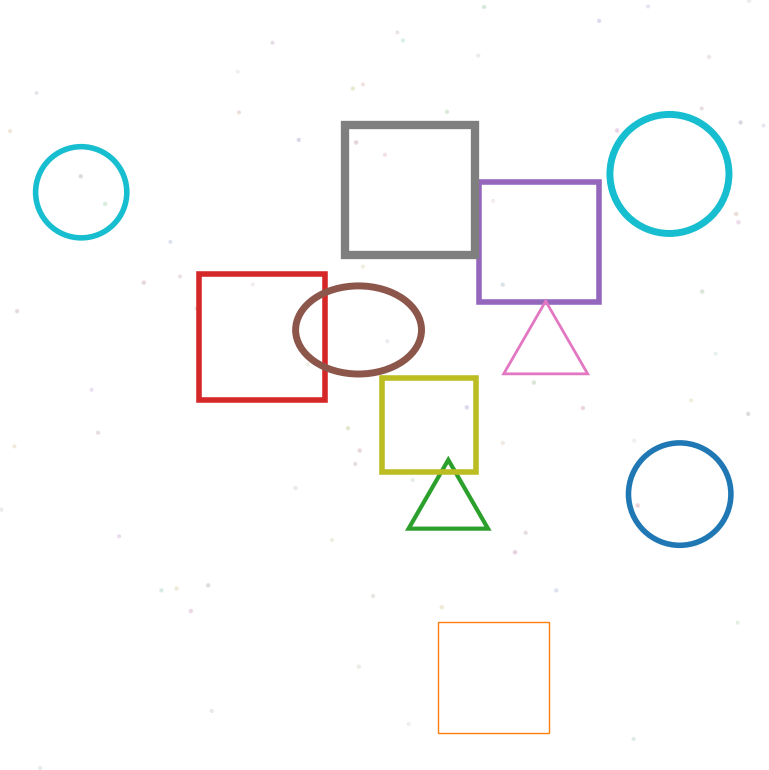[{"shape": "circle", "thickness": 2, "radius": 0.33, "center": [0.883, 0.358]}, {"shape": "square", "thickness": 0.5, "radius": 0.36, "center": [0.641, 0.12]}, {"shape": "triangle", "thickness": 1.5, "radius": 0.3, "center": [0.582, 0.343]}, {"shape": "square", "thickness": 2, "radius": 0.41, "center": [0.34, 0.562]}, {"shape": "square", "thickness": 2, "radius": 0.39, "center": [0.7, 0.686]}, {"shape": "oval", "thickness": 2.5, "radius": 0.41, "center": [0.466, 0.571]}, {"shape": "triangle", "thickness": 1, "radius": 0.31, "center": [0.709, 0.546]}, {"shape": "square", "thickness": 3, "radius": 0.42, "center": [0.532, 0.753]}, {"shape": "square", "thickness": 2, "radius": 0.31, "center": [0.557, 0.448]}, {"shape": "circle", "thickness": 2, "radius": 0.3, "center": [0.105, 0.75]}, {"shape": "circle", "thickness": 2.5, "radius": 0.39, "center": [0.869, 0.774]}]